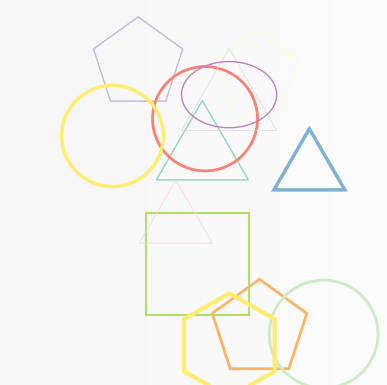[{"shape": "triangle", "thickness": 1, "radius": 0.69, "center": [0.522, 0.601]}, {"shape": "pentagon", "thickness": 0.5, "radius": 0.55, "center": [0.664, 0.81]}, {"shape": "pentagon", "thickness": 1, "radius": 0.61, "center": [0.356, 0.835]}, {"shape": "circle", "thickness": 2, "radius": 0.68, "center": [0.529, 0.692]}, {"shape": "triangle", "thickness": 2.5, "radius": 0.53, "center": [0.798, 0.56]}, {"shape": "pentagon", "thickness": 2, "radius": 0.64, "center": [0.67, 0.146]}, {"shape": "square", "thickness": 1.5, "radius": 0.66, "center": [0.509, 0.315]}, {"shape": "triangle", "thickness": 0.5, "radius": 0.54, "center": [0.454, 0.423]}, {"shape": "triangle", "thickness": 0.5, "radius": 0.71, "center": [0.591, 0.732]}, {"shape": "oval", "thickness": 1, "radius": 0.61, "center": [0.591, 0.754]}, {"shape": "circle", "thickness": 2, "radius": 0.7, "center": [0.835, 0.132]}, {"shape": "hexagon", "thickness": 3, "radius": 0.68, "center": [0.592, 0.103]}, {"shape": "circle", "thickness": 2.5, "radius": 0.66, "center": [0.29, 0.647]}]